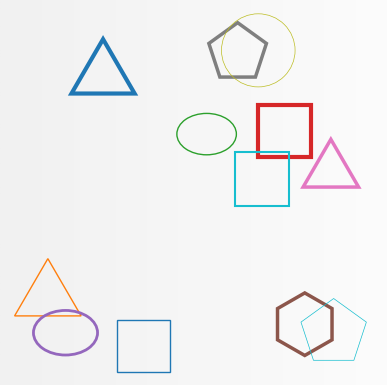[{"shape": "triangle", "thickness": 3, "radius": 0.47, "center": [0.266, 0.804]}, {"shape": "square", "thickness": 1, "radius": 0.34, "center": [0.371, 0.101]}, {"shape": "triangle", "thickness": 1, "radius": 0.5, "center": [0.124, 0.229]}, {"shape": "oval", "thickness": 1, "radius": 0.38, "center": [0.533, 0.652]}, {"shape": "square", "thickness": 3, "radius": 0.34, "center": [0.734, 0.659]}, {"shape": "oval", "thickness": 2, "radius": 0.41, "center": [0.169, 0.136]}, {"shape": "hexagon", "thickness": 2.5, "radius": 0.41, "center": [0.787, 0.158]}, {"shape": "triangle", "thickness": 2.5, "radius": 0.41, "center": [0.854, 0.555]}, {"shape": "pentagon", "thickness": 2.5, "radius": 0.39, "center": [0.613, 0.863]}, {"shape": "circle", "thickness": 0.5, "radius": 0.47, "center": [0.667, 0.869]}, {"shape": "pentagon", "thickness": 0.5, "radius": 0.44, "center": [0.861, 0.136]}, {"shape": "square", "thickness": 1.5, "radius": 0.35, "center": [0.676, 0.535]}]